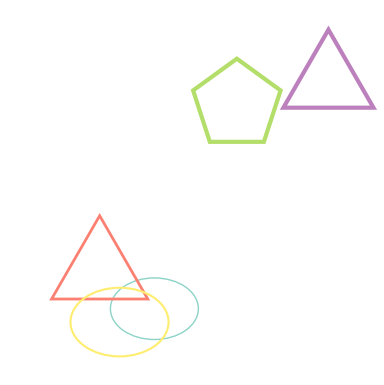[{"shape": "oval", "thickness": 1, "radius": 0.57, "center": [0.401, 0.198]}, {"shape": "triangle", "thickness": 2, "radius": 0.72, "center": [0.259, 0.295]}, {"shape": "pentagon", "thickness": 3, "radius": 0.6, "center": [0.615, 0.728]}, {"shape": "triangle", "thickness": 3, "radius": 0.68, "center": [0.853, 0.788]}, {"shape": "oval", "thickness": 1.5, "radius": 0.64, "center": [0.31, 0.163]}]